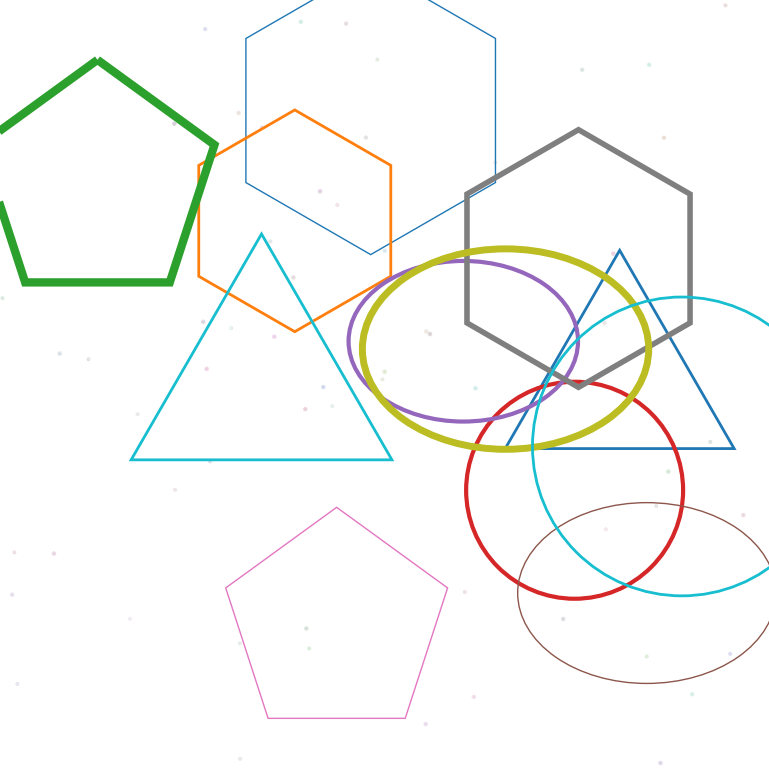[{"shape": "triangle", "thickness": 1, "radius": 0.86, "center": [0.805, 0.503]}, {"shape": "hexagon", "thickness": 0.5, "radius": 0.94, "center": [0.481, 0.856]}, {"shape": "hexagon", "thickness": 1, "radius": 0.72, "center": [0.383, 0.713]}, {"shape": "pentagon", "thickness": 3, "radius": 0.8, "center": [0.127, 0.762]}, {"shape": "circle", "thickness": 1.5, "radius": 0.7, "center": [0.746, 0.363]}, {"shape": "oval", "thickness": 1.5, "radius": 0.74, "center": [0.602, 0.557]}, {"shape": "oval", "thickness": 0.5, "radius": 0.84, "center": [0.84, 0.23]}, {"shape": "pentagon", "thickness": 0.5, "radius": 0.76, "center": [0.437, 0.19]}, {"shape": "hexagon", "thickness": 2, "radius": 0.84, "center": [0.751, 0.664]}, {"shape": "oval", "thickness": 2.5, "radius": 0.93, "center": [0.657, 0.547]}, {"shape": "triangle", "thickness": 1, "radius": 0.98, "center": [0.34, 0.501]}, {"shape": "circle", "thickness": 1, "radius": 0.97, "center": [0.886, 0.42]}]